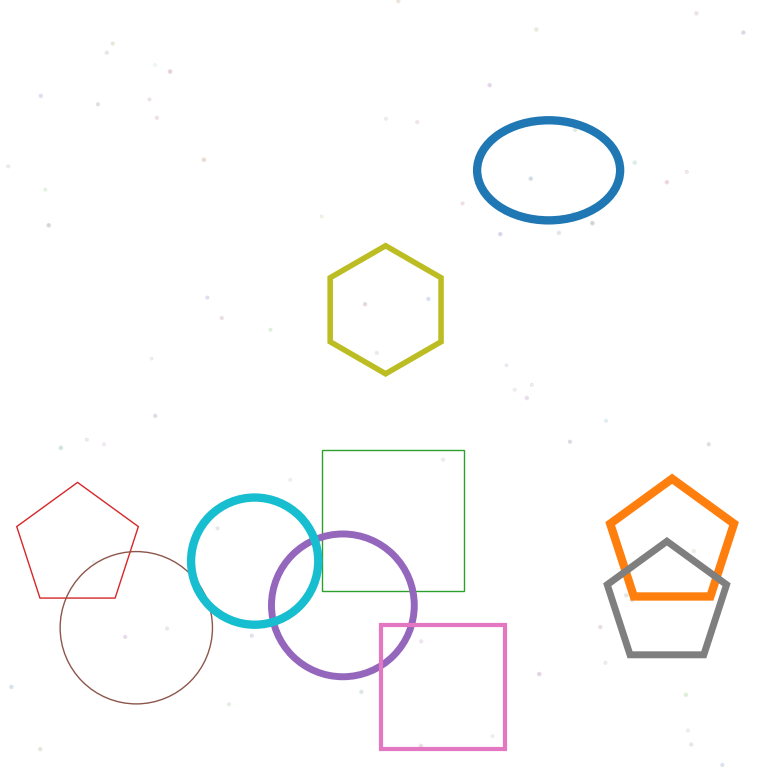[{"shape": "oval", "thickness": 3, "radius": 0.46, "center": [0.712, 0.779]}, {"shape": "pentagon", "thickness": 3, "radius": 0.42, "center": [0.873, 0.294]}, {"shape": "square", "thickness": 0.5, "radius": 0.46, "center": [0.51, 0.324]}, {"shape": "pentagon", "thickness": 0.5, "radius": 0.42, "center": [0.101, 0.29]}, {"shape": "circle", "thickness": 2.5, "radius": 0.46, "center": [0.445, 0.214]}, {"shape": "circle", "thickness": 0.5, "radius": 0.49, "center": [0.177, 0.185]}, {"shape": "square", "thickness": 1.5, "radius": 0.4, "center": [0.575, 0.108]}, {"shape": "pentagon", "thickness": 2.5, "radius": 0.41, "center": [0.866, 0.216]}, {"shape": "hexagon", "thickness": 2, "radius": 0.42, "center": [0.501, 0.598]}, {"shape": "circle", "thickness": 3, "radius": 0.41, "center": [0.331, 0.271]}]